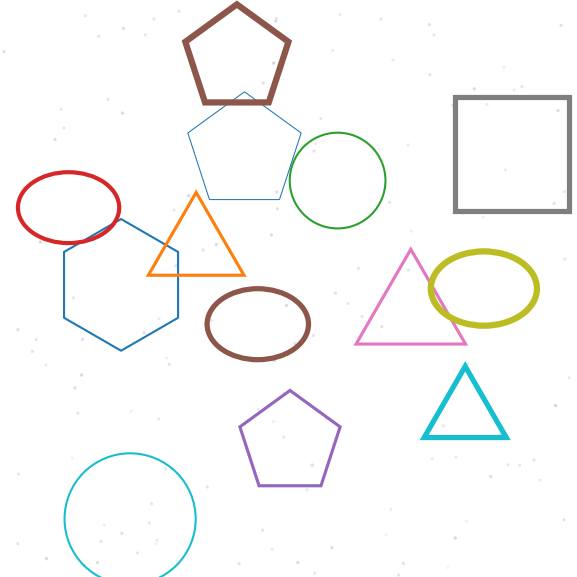[{"shape": "pentagon", "thickness": 0.5, "radius": 0.52, "center": [0.423, 0.737]}, {"shape": "hexagon", "thickness": 1, "radius": 0.57, "center": [0.21, 0.506]}, {"shape": "triangle", "thickness": 1.5, "radius": 0.48, "center": [0.34, 0.57]}, {"shape": "circle", "thickness": 1, "radius": 0.41, "center": [0.585, 0.686]}, {"shape": "oval", "thickness": 2, "radius": 0.44, "center": [0.119, 0.64]}, {"shape": "pentagon", "thickness": 1.5, "radius": 0.46, "center": [0.502, 0.232]}, {"shape": "pentagon", "thickness": 3, "radius": 0.47, "center": [0.41, 0.898]}, {"shape": "oval", "thickness": 2.5, "radius": 0.44, "center": [0.446, 0.438]}, {"shape": "triangle", "thickness": 1.5, "radius": 0.55, "center": [0.711, 0.458]}, {"shape": "square", "thickness": 2.5, "radius": 0.49, "center": [0.887, 0.732]}, {"shape": "oval", "thickness": 3, "radius": 0.46, "center": [0.838, 0.499]}, {"shape": "circle", "thickness": 1, "radius": 0.57, "center": [0.225, 0.101]}, {"shape": "triangle", "thickness": 2.5, "radius": 0.41, "center": [0.806, 0.283]}]